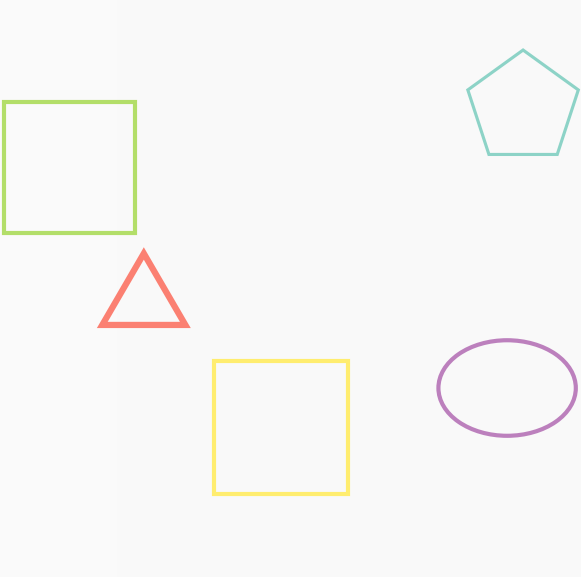[{"shape": "pentagon", "thickness": 1.5, "radius": 0.5, "center": [0.9, 0.813]}, {"shape": "triangle", "thickness": 3, "radius": 0.41, "center": [0.247, 0.478]}, {"shape": "square", "thickness": 2, "radius": 0.56, "center": [0.12, 0.709]}, {"shape": "oval", "thickness": 2, "radius": 0.59, "center": [0.872, 0.327]}, {"shape": "square", "thickness": 2, "radius": 0.58, "center": [0.483, 0.258]}]